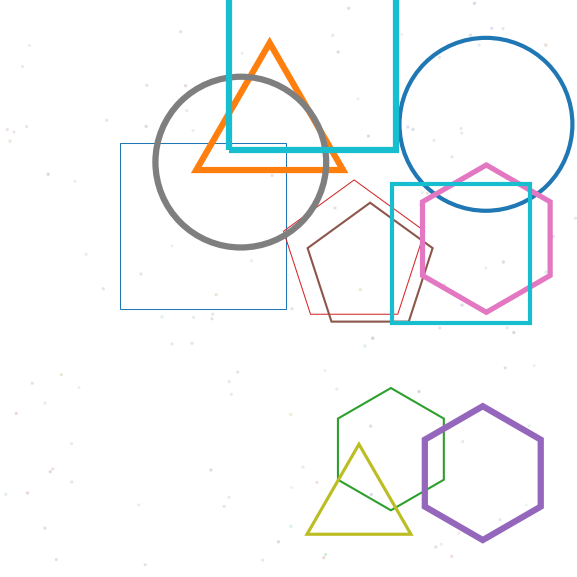[{"shape": "square", "thickness": 0.5, "radius": 0.72, "center": [0.351, 0.608]}, {"shape": "circle", "thickness": 2, "radius": 0.75, "center": [0.841, 0.784]}, {"shape": "triangle", "thickness": 3, "radius": 0.73, "center": [0.467, 0.778]}, {"shape": "hexagon", "thickness": 1, "radius": 0.53, "center": [0.677, 0.221]}, {"shape": "pentagon", "thickness": 0.5, "radius": 0.64, "center": [0.613, 0.559]}, {"shape": "hexagon", "thickness": 3, "radius": 0.58, "center": [0.836, 0.18]}, {"shape": "pentagon", "thickness": 1, "radius": 0.57, "center": [0.641, 0.534]}, {"shape": "hexagon", "thickness": 2.5, "radius": 0.64, "center": [0.842, 0.586]}, {"shape": "circle", "thickness": 3, "radius": 0.74, "center": [0.417, 0.718]}, {"shape": "triangle", "thickness": 1.5, "radius": 0.52, "center": [0.622, 0.126]}, {"shape": "square", "thickness": 3, "radius": 0.72, "center": [0.541, 0.883]}, {"shape": "square", "thickness": 2, "radius": 0.6, "center": [0.799, 0.56]}]